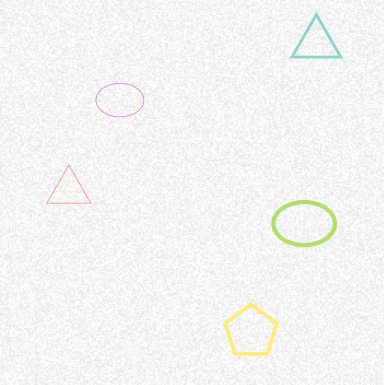[{"shape": "triangle", "thickness": 2, "radius": 0.37, "center": [0.822, 0.888]}, {"shape": "triangle", "thickness": 0.5, "radius": 0.33, "center": [0.179, 0.505]}, {"shape": "oval", "thickness": 3, "radius": 0.4, "center": [0.79, 0.419]}, {"shape": "oval", "thickness": 0.5, "radius": 0.31, "center": [0.311, 0.74]}, {"shape": "pentagon", "thickness": 2.5, "radius": 0.35, "center": [0.652, 0.138]}]